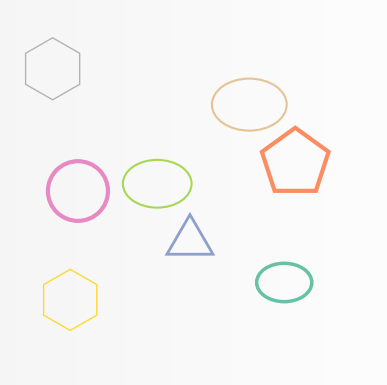[{"shape": "oval", "thickness": 2.5, "radius": 0.36, "center": [0.733, 0.266]}, {"shape": "pentagon", "thickness": 3, "radius": 0.45, "center": [0.762, 0.578]}, {"shape": "triangle", "thickness": 2, "radius": 0.34, "center": [0.49, 0.374]}, {"shape": "circle", "thickness": 3, "radius": 0.39, "center": [0.201, 0.504]}, {"shape": "oval", "thickness": 1.5, "radius": 0.44, "center": [0.406, 0.523]}, {"shape": "hexagon", "thickness": 1, "radius": 0.4, "center": [0.181, 0.221]}, {"shape": "oval", "thickness": 1.5, "radius": 0.48, "center": [0.643, 0.728]}, {"shape": "hexagon", "thickness": 1, "radius": 0.4, "center": [0.136, 0.821]}]